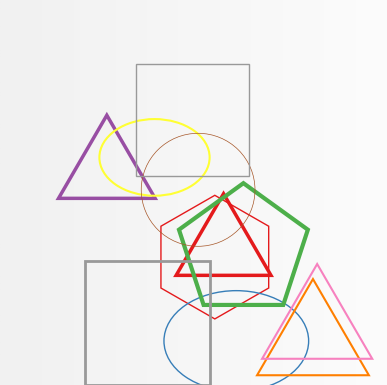[{"shape": "triangle", "thickness": 2.5, "radius": 0.71, "center": [0.577, 0.355]}, {"shape": "hexagon", "thickness": 1, "radius": 0.8, "center": [0.554, 0.332]}, {"shape": "oval", "thickness": 1, "radius": 0.93, "center": [0.61, 0.114]}, {"shape": "pentagon", "thickness": 3, "radius": 0.87, "center": [0.628, 0.349]}, {"shape": "triangle", "thickness": 2.5, "radius": 0.72, "center": [0.276, 0.557]}, {"shape": "triangle", "thickness": 1.5, "radius": 0.83, "center": [0.808, 0.109]}, {"shape": "oval", "thickness": 1.5, "radius": 0.71, "center": [0.399, 0.591]}, {"shape": "circle", "thickness": 0.5, "radius": 0.73, "center": [0.511, 0.507]}, {"shape": "triangle", "thickness": 1.5, "radius": 0.82, "center": [0.818, 0.15]}, {"shape": "square", "thickness": 1, "radius": 0.73, "center": [0.497, 0.689]}, {"shape": "square", "thickness": 2, "radius": 0.81, "center": [0.38, 0.161]}]